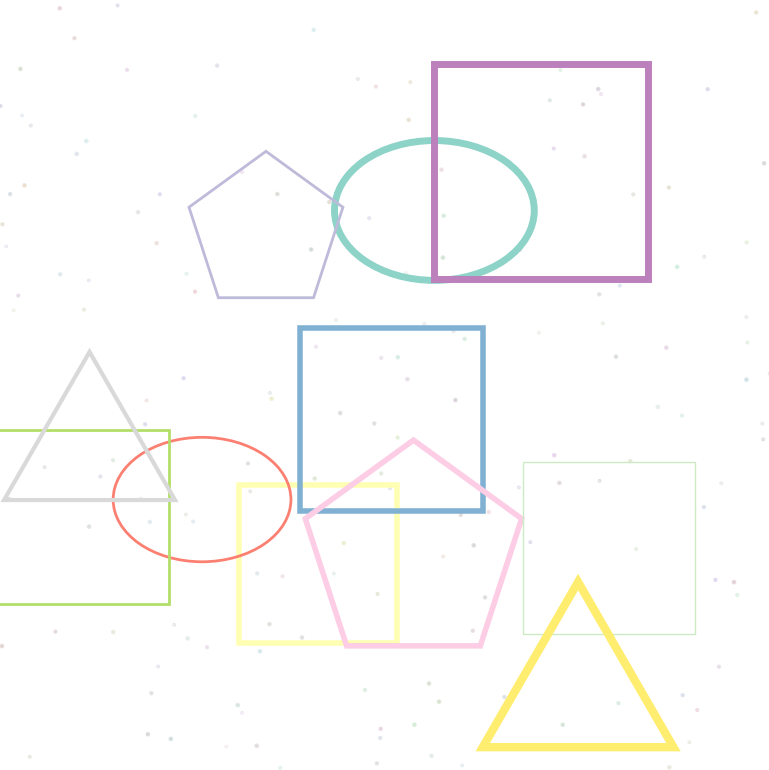[{"shape": "oval", "thickness": 2.5, "radius": 0.65, "center": [0.564, 0.727]}, {"shape": "square", "thickness": 2, "radius": 0.51, "center": [0.413, 0.267]}, {"shape": "pentagon", "thickness": 1, "radius": 0.53, "center": [0.345, 0.698]}, {"shape": "oval", "thickness": 1, "radius": 0.58, "center": [0.262, 0.351]}, {"shape": "square", "thickness": 2, "radius": 0.6, "center": [0.509, 0.455]}, {"shape": "square", "thickness": 1, "radius": 0.57, "center": [0.106, 0.328]}, {"shape": "pentagon", "thickness": 2, "radius": 0.74, "center": [0.537, 0.281]}, {"shape": "triangle", "thickness": 1.5, "radius": 0.64, "center": [0.116, 0.415]}, {"shape": "square", "thickness": 2.5, "radius": 0.7, "center": [0.703, 0.778]}, {"shape": "square", "thickness": 0.5, "radius": 0.56, "center": [0.791, 0.288]}, {"shape": "triangle", "thickness": 3, "radius": 0.71, "center": [0.751, 0.101]}]